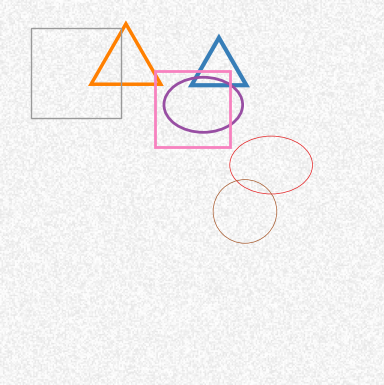[{"shape": "oval", "thickness": 0.5, "radius": 0.54, "center": [0.704, 0.571]}, {"shape": "triangle", "thickness": 3, "radius": 0.41, "center": [0.569, 0.82]}, {"shape": "oval", "thickness": 2, "radius": 0.51, "center": [0.528, 0.728]}, {"shape": "triangle", "thickness": 2.5, "radius": 0.52, "center": [0.327, 0.834]}, {"shape": "circle", "thickness": 0.5, "radius": 0.41, "center": [0.636, 0.451]}, {"shape": "square", "thickness": 2, "radius": 0.49, "center": [0.5, 0.717]}, {"shape": "square", "thickness": 1, "radius": 0.58, "center": [0.197, 0.81]}]